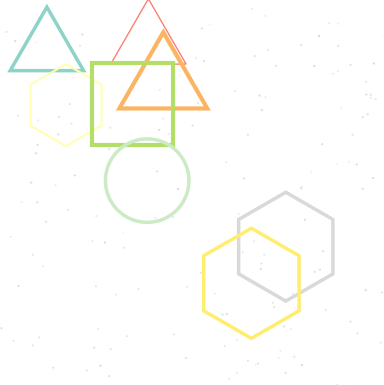[{"shape": "triangle", "thickness": 2.5, "radius": 0.55, "center": [0.122, 0.872]}, {"shape": "hexagon", "thickness": 1.5, "radius": 0.53, "center": [0.171, 0.727]}, {"shape": "triangle", "thickness": 1, "radius": 0.56, "center": [0.385, 0.89]}, {"shape": "triangle", "thickness": 3, "radius": 0.66, "center": [0.424, 0.784]}, {"shape": "square", "thickness": 3, "radius": 0.53, "center": [0.344, 0.73]}, {"shape": "hexagon", "thickness": 2.5, "radius": 0.71, "center": [0.742, 0.359]}, {"shape": "circle", "thickness": 2.5, "radius": 0.54, "center": [0.382, 0.531]}, {"shape": "hexagon", "thickness": 2.5, "radius": 0.72, "center": [0.653, 0.264]}]